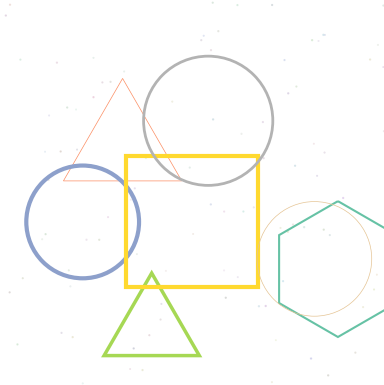[{"shape": "hexagon", "thickness": 1.5, "radius": 0.88, "center": [0.878, 0.301]}, {"shape": "triangle", "thickness": 0.5, "radius": 0.89, "center": [0.318, 0.619]}, {"shape": "circle", "thickness": 3, "radius": 0.73, "center": [0.215, 0.424]}, {"shape": "triangle", "thickness": 2.5, "radius": 0.71, "center": [0.394, 0.148]}, {"shape": "square", "thickness": 3, "radius": 0.85, "center": [0.498, 0.426]}, {"shape": "circle", "thickness": 0.5, "radius": 0.74, "center": [0.817, 0.328]}, {"shape": "circle", "thickness": 2, "radius": 0.84, "center": [0.541, 0.686]}]